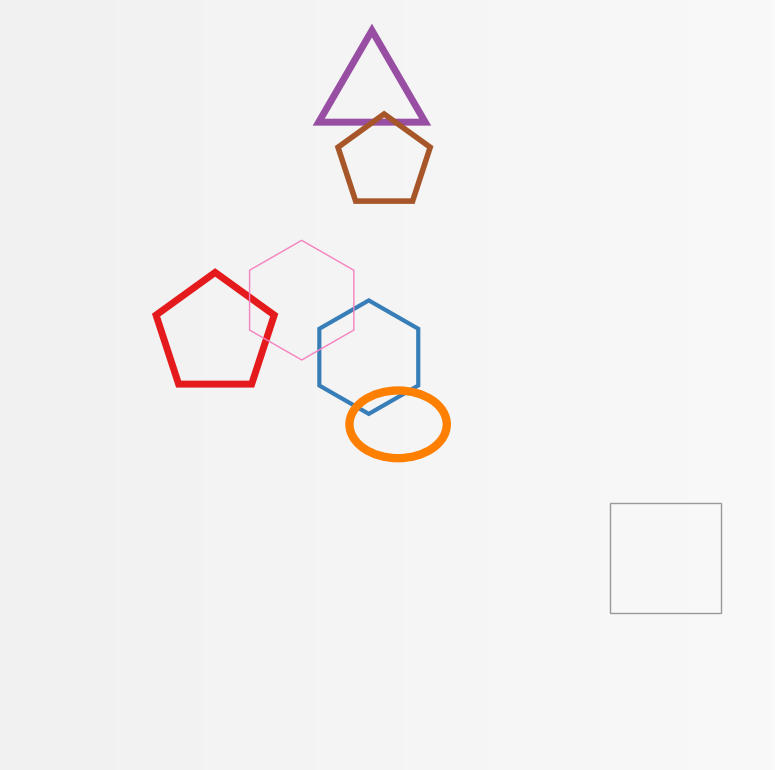[{"shape": "pentagon", "thickness": 2.5, "radius": 0.4, "center": [0.278, 0.566]}, {"shape": "hexagon", "thickness": 1.5, "radius": 0.37, "center": [0.476, 0.536]}, {"shape": "triangle", "thickness": 2.5, "radius": 0.4, "center": [0.48, 0.881]}, {"shape": "oval", "thickness": 3, "radius": 0.31, "center": [0.514, 0.449]}, {"shape": "pentagon", "thickness": 2, "radius": 0.31, "center": [0.496, 0.789]}, {"shape": "hexagon", "thickness": 0.5, "radius": 0.39, "center": [0.389, 0.61]}, {"shape": "square", "thickness": 0.5, "radius": 0.36, "center": [0.859, 0.276]}]